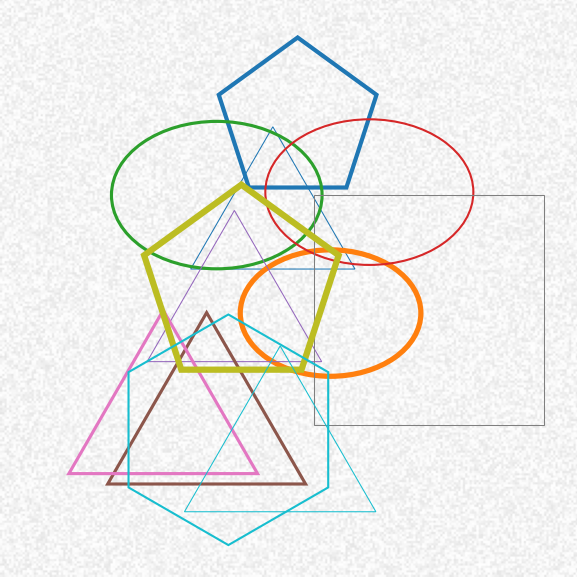[{"shape": "pentagon", "thickness": 2, "radius": 0.72, "center": [0.515, 0.791]}, {"shape": "triangle", "thickness": 0.5, "radius": 0.82, "center": [0.472, 0.615]}, {"shape": "oval", "thickness": 2.5, "radius": 0.78, "center": [0.572, 0.457]}, {"shape": "oval", "thickness": 1.5, "radius": 0.91, "center": [0.375, 0.661]}, {"shape": "oval", "thickness": 1, "radius": 0.9, "center": [0.64, 0.666]}, {"shape": "triangle", "thickness": 0.5, "radius": 0.87, "center": [0.406, 0.46]}, {"shape": "triangle", "thickness": 1.5, "radius": 0.99, "center": [0.358, 0.26]}, {"shape": "triangle", "thickness": 1.5, "radius": 0.94, "center": [0.283, 0.273]}, {"shape": "square", "thickness": 0.5, "radius": 1.0, "center": [0.742, 0.462]}, {"shape": "pentagon", "thickness": 3, "radius": 0.89, "center": [0.418, 0.502]}, {"shape": "triangle", "thickness": 0.5, "radius": 0.96, "center": [0.485, 0.209]}, {"shape": "hexagon", "thickness": 1, "radius": 1.0, "center": [0.395, 0.255]}]